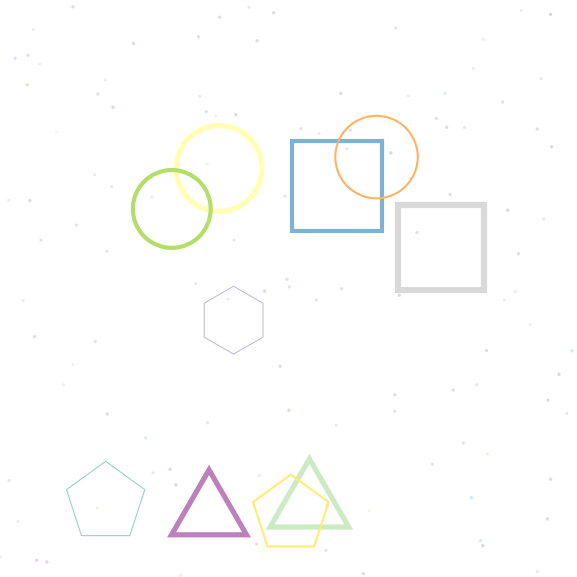[{"shape": "pentagon", "thickness": 0.5, "radius": 0.36, "center": [0.183, 0.129]}, {"shape": "circle", "thickness": 2.5, "radius": 0.37, "center": [0.379, 0.707]}, {"shape": "hexagon", "thickness": 0.5, "radius": 0.29, "center": [0.404, 0.445]}, {"shape": "square", "thickness": 2, "radius": 0.39, "center": [0.584, 0.677]}, {"shape": "circle", "thickness": 1, "radius": 0.36, "center": [0.652, 0.727]}, {"shape": "circle", "thickness": 2, "radius": 0.34, "center": [0.297, 0.637]}, {"shape": "square", "thickness": 3, "radius": 0.37, "center": [0.764, 0.57]}, {"shape": "triangle", "thickness": 2.5, "radius": 0.37, "center": [0.362, 0.111]}, {"shape": "triangle", "thickness": 2.5, "radius": 0.39, "center": [0.536, 0.126]}, {"shape": "pentagon", "thickness": 1, "radius": 0.34, "center": [0.504, 0.109]}]